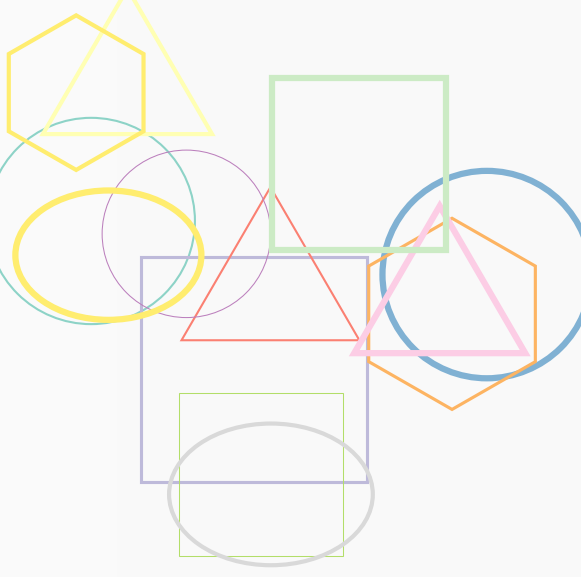[{"shape": "circle", "thickness": 1, "radius": 0.89, "center": [0.157, 0.616]}, {"shape": "triangle", "thickness": 2, "radius": 0.84, "center": [0.219, 0.851]}, {"shape": "square", "thickness": 1.5, "radius": 0.97, "center": [0.437, 0.359]}, {"shape": "triangle", "thickness": 1, "radius": 0.88, "center": [0.465, 0.498]}, {"shape": "circle", "thickness": 3, "radius": 0.9, "center": [0.838, 0.524]}, {"shape": "hexagon", "thickness": 1.5, "radius": 0.83, "center": [0.778, 0.456]}, {"shape": "square", "thickness": 0.5, "radius": 0.71, "center": [0.449, 0.178]}, {"shape": "triangle", "thickness": 3, "radius": 0.85, "center": [0.757, 0.473]}, {"shape": "oval", "thickness": 2, "radius": 0.88, "center": [0.466, 0.143]}, {"shape": "circle", "thickness": 0.5, "radius": 0.73, "center": [0.321, 0.594]}, {"shape": "square", "thickness": 3, "radius": 0.75, "center": [0.617, 0.715]}, {"shape": "hexagon", "thickness": 2, "radius": 0.67, "center": [0.131, 0.839]}, {"shape": "oval", "thickness": 3, "radius": 0.8, "center": [0.186, 0.557]}]